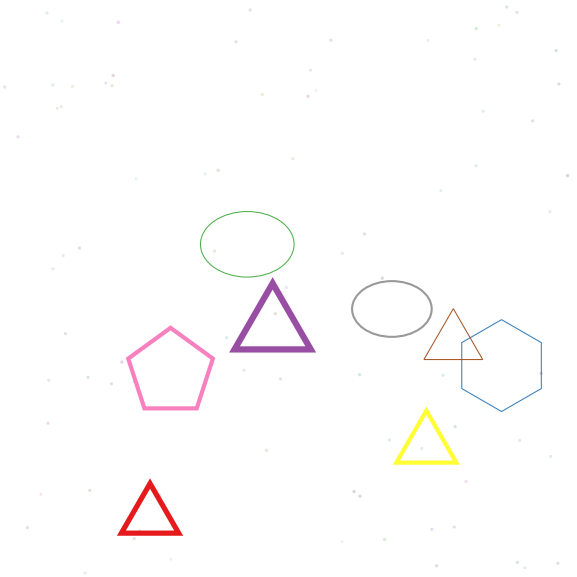[{"shape": "triangle", "thickness": 2.5, "radius": 0.29, "center": [0.26, 0.105]}, {"shape": "hexagon", "thickness": 0.5, "radius": 0.4, "center": [0.868, 0.366]}, {"shape": "oval", "thickness": 0.5, "radius": 0.41, "center": [0.428, 0.576]}, {"shape": "triangle", "thickness": 3, "radius": 0.38, "center": [0.472, 0.432]}, {"shape": "triangle", "thickness": 2, "radius": 0.3, "center": [0.738, 0.228]}, {"shape": "triangle", "thickness": 0.5, "radius": 0.29, "center": [0.785, 0.406]}, {"shape": "pentagon", "thickness": 2, "radius": 0.39, "center": [0.295, 0.354]}, {"shape": "oval", "thickness": 1, "radius": 0.34, "center": [0.679, 0.464]}]